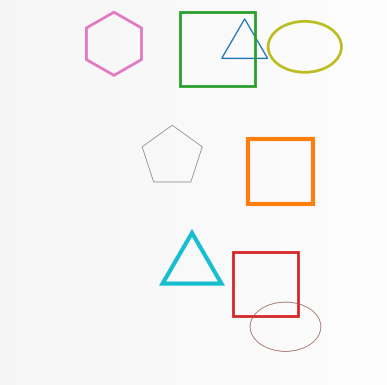[{"shape": "triangle", "thickness": 1, "radius": 0.34, "center": [0.631, 0.883]}, {"shape": "square", "thickness": 3, "radius": 0.42, "center": [0.724, 0.554]}, {"shape": "square", "thickness": 2, "radius": 0.48, "center": [0.561, 0.874]}, {"shape": "square", "thickness": 2, "radius": 0.42, "center": [0.685, 0.262]}, {"shape": "oval", "thickness": 0.5, "radius": 0.46, "center": [0.737, 0.151]}, {"shape": "hexagon", "thickness": 2, "radius": 0.41, "center": [0.294, 0.886]}, {"shape": "pentagon", "thickness": 0.5, "radius": 0.41, "center": [0.444, 0.593]}, {"shape": "oval", "thickness": 2, "radius": 0.47, "center": [0.787, 0.878]}, {"shape": "triangle", "thickness": 3, "radius": 0.44, "center": [0.495, 0.307]}]